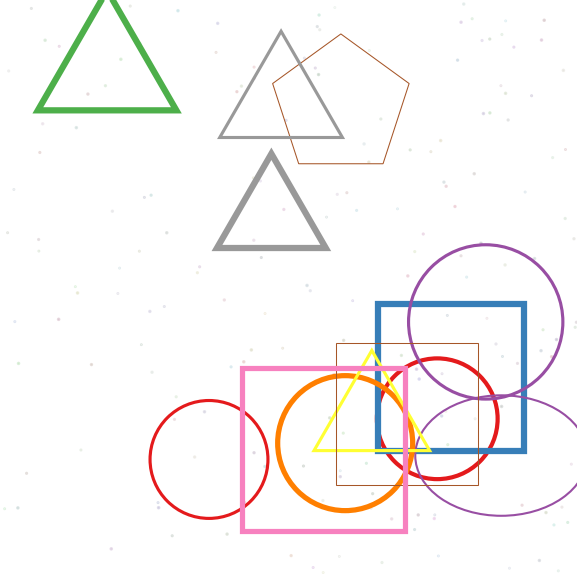[{"shape": "circle", "thickness": 1.5, "radius": 0.51, "center": [0.362, 0.204]}, {"shape": "circle", "thickness": 2, "radius": 0.52, "center": [0.757, 0.274]}, {"shape": "square", "thickness": 3, "radius": 0.63, "center": [0.781, 0.345]}, {"shape": "triangle", "thickness": 3, "radius": 0.69, "center": [0.185, 0.877]}, {"shape": "oval", "thickness": 1, "radius": 0.74, "center": [0.868, 0.21]}, {"shape": "circle", "thickness": 1.5, "radius": 0.67, "center": [0.841, 0.442]}, {"shape": "circle", "thickness": 2.5, "radius": 0.58, "center": [0.598, 0.232]}, {"shape": "triangle", "thickness": 1.5, "radius": 0.58, "center": [0.644, 0.277]}, {"shape": "square", "thickness": 0.5, "radius": 0.61, "center": [0.705, 0.282]}, {"shape": "pentagon", "thickness": 0.5, "radius": 0.62, "center": [0.59, 0.816]}, {"shape": "square", "thickness": 2.5, "radius": 0.7, "center": [0.56, 0.221]}, {"shape": "triangle", "thickness": 3, "radius": 0.54, "center": [0.47, 0.624]}, {"shape": "triangle", "thickness": 1.5, "radius": 0.61, "center": [0.487, 0.822]}]